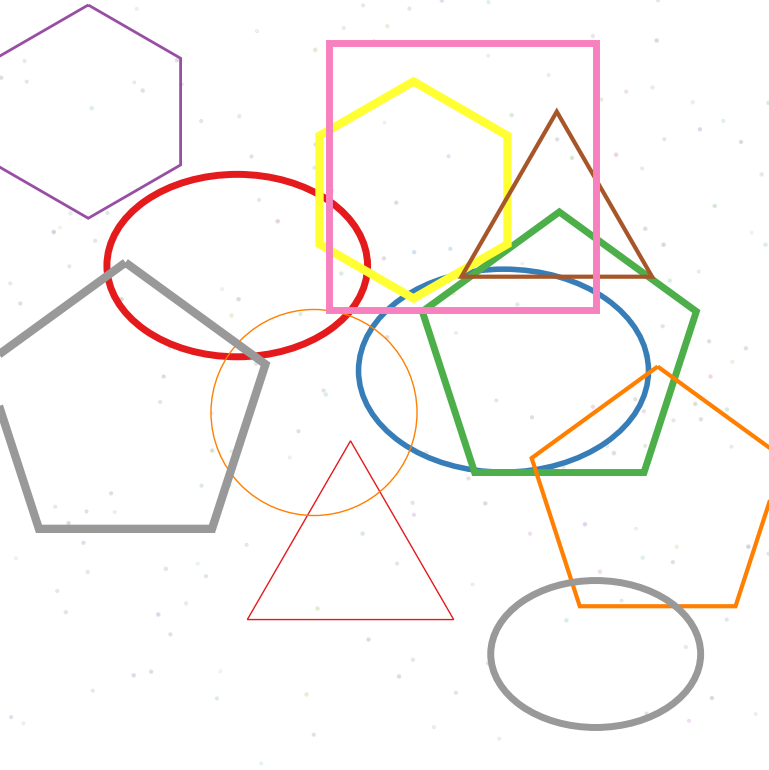[{"shape": "triangle", "thickness": 0.5, "radius": 0.77, "center": [0.455, 0.273]}, {"shape": "oval", "thickness": 2.5, "radius": 0.85, "center": [0.308, 0.655]}, {"shape": "oval", "thickness": 2, "radius": 0.94, "center": [0.654, 0.519]}, {"shape": "pentagon", "thickness": 2.5, "radius": 0.94, "center": [0.726, 0.538]}, {"shape": "hexagon", "thickness": 1, "radius": 0.69, "center": [0.115, 0.855]}, {"shape": "circle", "thickness": 0.5, "radius": 0.67, "center": [0.408, 0.464]}, {"shape": "pentagon", "thickness": 1.5, "radius": 0.86, "center": [0.854, 0.352]}, {"shape": "hexagon", "thickness": 3, "radius": 0.7, "center": [0.537, 0.753]}, {"shape": "triangle", "thickness": 1.5, "radius": 0.71, "center": [0.723, 0.712]}, {"shape": "square", "thickness": 2.5, "radius": 0.87, "center": [0.601, 0.77]}, {"shape": "oval", "thickness": 2.5, "radius": 0.68, "center": [0.774, 0.151]}, {"shape": "pentagon", "thickness": 3, "radius": 0.96, "center": [0.163, 0.468]}]